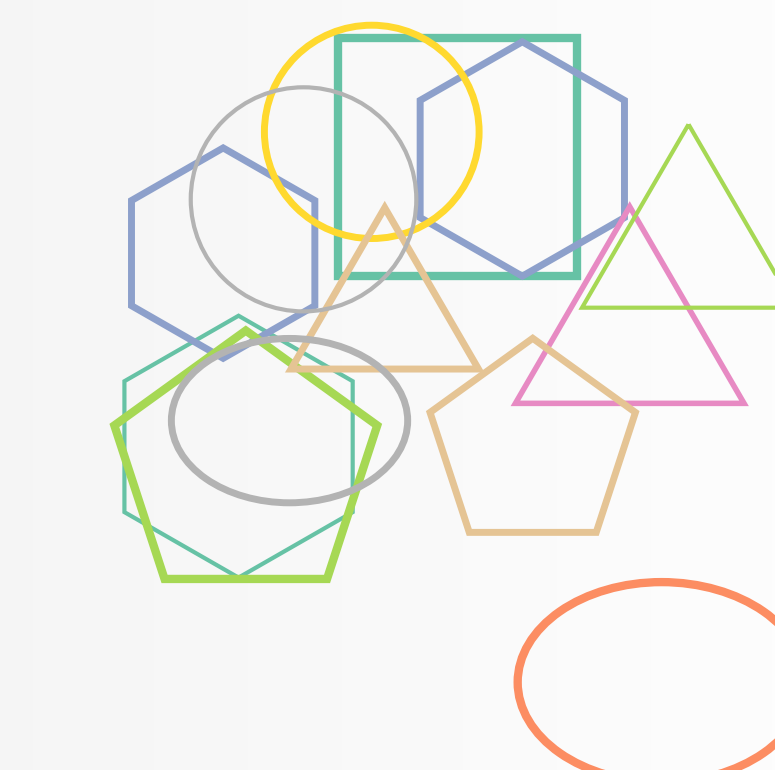[{"shape": "square", "thickness": 3, "radius": 0.77, "center": [0.59, 0.796]}, {"shape": "hexagon", "thickness": 1.5, "radius": 0.85, "center": [0.308, 0.42]}, {"shape": "oval", "thickness": 3, "radius": 0.93, "center": [0.854, 0.114]}, {"shape": "hexagon", "thickness": 2.5, "radius": 0.76, "center": [0.674, 0.794]}, {"shape": "hexagon", "thickness": 2.5, "radius": 0.68, "center": [0.288, 0.671]}, {"shape": "triangle", "thickness": 2, "radius": 0.85, "center": [0.813, 0.561]}, {"shape": "triangle", "thickness": 1.5, "radius": 0.79, "center": [0.888, 0.68]}, {"shape": "pentagon", "thickness": 3, "radius": 0.89, "center": [0.317, 0.392]}, {"shape": "circle", "thickness": 2.5, "radius": 0.69, "center": [0.48, 0.829]}, {"shape": "pentagon", "thickness": 2.5, "radius": 0.7, "center": [0.687, 0.421]}, {"shape": "triangle", "thickness": 2.5, "radius": 0.7, "center": [0.496, 0.591]}, {"shape": "oval", "thickness": 2.5, "radius": 0.76, "center": [0.374, 0.454]}, {"shape": "circle", "thickness": 1.5, "radius": 0.73, "center": [0.392, 0.741]}]